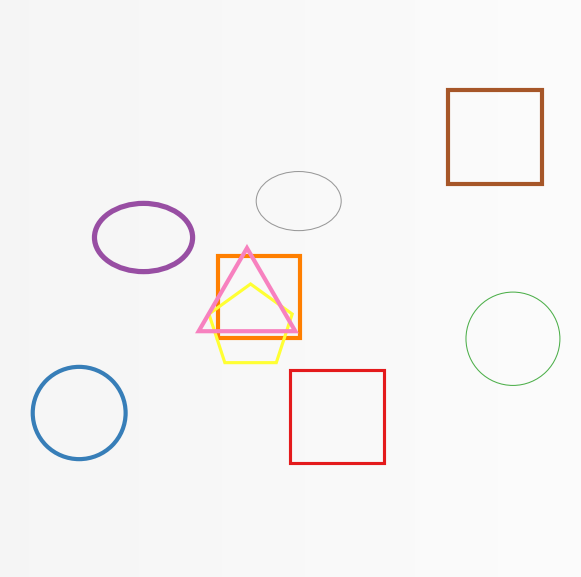[{"shape": "square", "thickness": 1.5, "radius": 0.4, "center": [0.58, 0.278]}, {"shape": "circle", "thickness": 2, "radius": 0.4, "center": [0.136, 0.284]}, {"shape": "circle", "thickness": 0.5, "radius": 0.4, "center": [0.882, 0.413]}, {"shape": "oval", "thickness": 2.5, "radius": 0.42, "center": [0.247, 0.588]}, {"shape": "square", "thickness": 2, "radius": 0.36, "center": [0.445, 0.485]}, {"shape": "pentagon", "thickness": 1.5, "radius": 0.38, "center": [0.431, 0.432]}, {"shape": "square", "thickness": 2, "radius": 0.4, "center": [0.852, 0.762]}, {"shape": "triangle", "thickness": 2, "radius": 0.48, "center": [0.425, 0.474]}, {"shape": "oval", "thickness": 0.5, "radius": 0.37, "center": [0.514, 0.651]}]